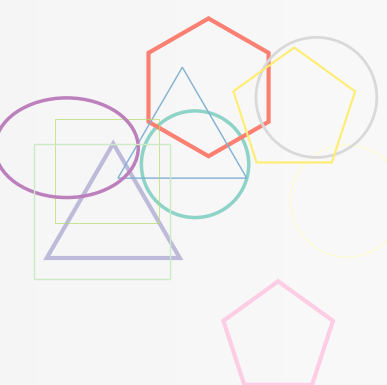[{"shape": "circle", "thickness": 2.5, "radius": 0.69, "center": [0.503, 0.573]}, {"shape": "circle", "thickness": 0.5, "radius": 0.73, "center": [0.895, 0.478]}, {"shape": "triangle", "thickness": 3, "radius": 0.99, "center": [0.292, 0.429]}, {"shape": "hexagon", "thickness": 3, "radius": 0.89, "center": [0.538, 0.773]}, {"shape": "triangle", "thickness": 1, "radius": 0.96, "center": [0.471, 0.633]}, {"shape": "square", "thickness": 0.5, "radius": 0.67, "center": [0.276, 0.555]}, {"shape": "pentagon", "thickness": 3, "radius": 0.74, "center": [0.718, 0.121]}, {"shape": "circle", "thickness": 2, "radius": 0.78, "center": [0.817, 0.747]}, {"shape": "oval", "thickness": 2.5, "radius": 0.92, "center": [0.172, 0.616]}, {"shape": "square", "thickness": 1, "radius": 0.88, "center": [0.263, 0.451]}, {"shape": "pentagon", "thickness": 1.5, "radius": 0.83, "center": [0.759, 0.712]}]